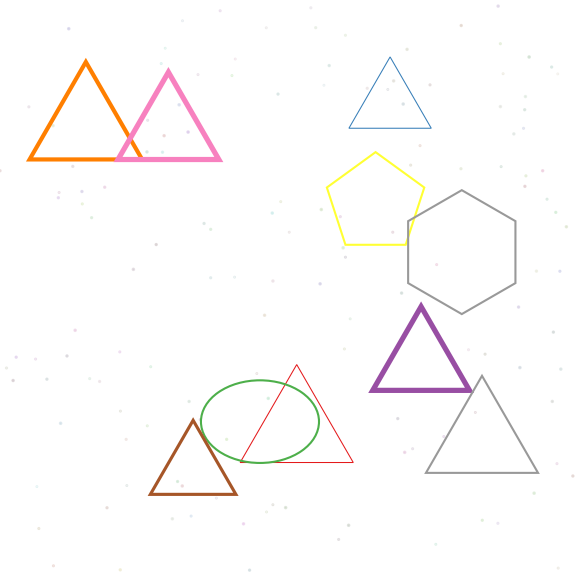[{"shape": "triangle", "thickness": 0.5, "radius": 0.57, "center": [0.514, 0.255]}, {"shape": "triangle", "thickness": 0.5, "radius": 0.41, "center": [0.675, 0.818]}, {"shape": "oval", "thickness": 1, "radius": 0.51, "center": [0.45, 0.269]}, {"shape": "triangle", "thickness": 2.5, "radius": 0.48, "center": [0.729, 0.372]}, {"shape": "triangle", "thickness": 2, "radius": 0.56, "center": [0.149, 0.779]}, {"shape": "pentagon", "thickness": 1, "radius": 0.44, "center": [0.65, 0.647]}, {"shape": "triangle", "thickness": 1.5, "radius": 0.43, "center": [0.334, 0.186]}, {"shape": "triangle", "thickness": 2.5, "radius": 0.5, "center": [0.292, 0.773]}, {"shape": "hexagon", "thickness": 1, "radius": 0.54, "center": [0.8, 0.563]}, {"shape": "triangle", "thickness": 1, "radius": 0.56, "center": [0.835, 0.236]}]